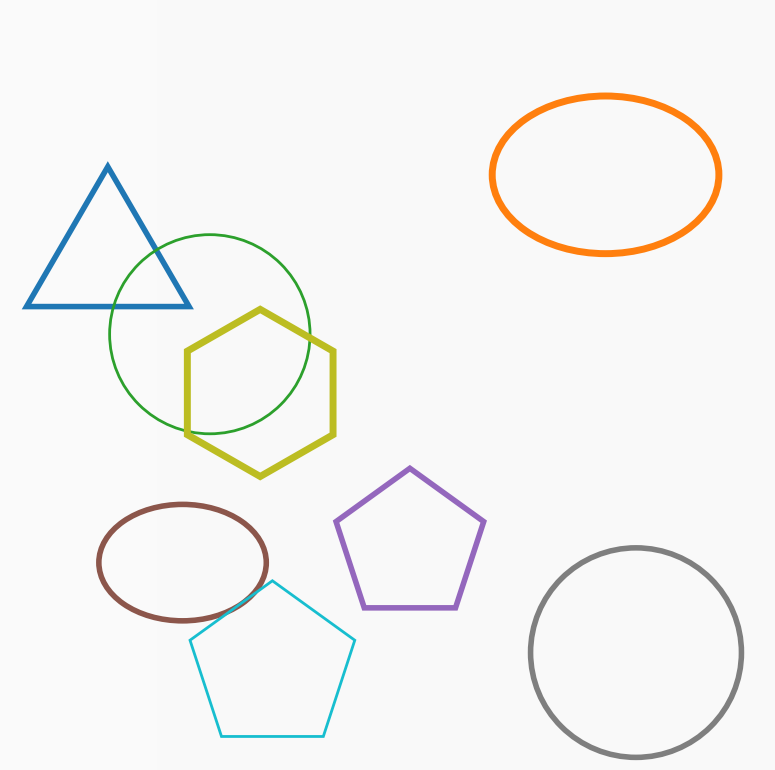[{"shape": "triangle", "thickness": 2, "radius": 0.61, "center": [0.139, 0.662]}, {"shape": "oval", "thickness": 2.5, "radius": 0.73, "center": [0.781, 0.773]}, {"shape": "circle", "thickness": 1, "radius": 0.65, "center": [0.271, 0.566]}, {"shape": "pentagon", "thickness": 2, "radius": 0.5, "center": [0.529, 0.292]}, {"shape": "oval", "thickness": 2, "radius": 0.54, "center": [0.236, 0.269]}, {"shape": "circle", "thickness": 2, "radius": 0.68, "center": [0.821, 0.152]}, {"shape": "hexagon", "thickness": 2.5, "radius": 0.54, "center": [0.336, 0.49]}, {"shape": "pentagon", "thickness": 1, "radius": 0.56, "center": [0.351, 0.134]}]